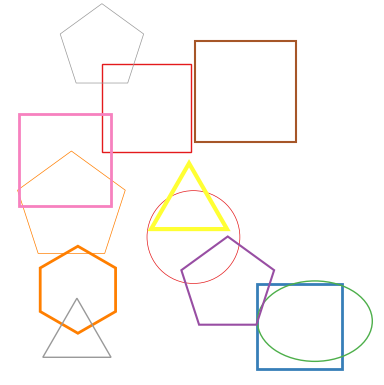[{"shape": "circle", "thickness": 0.5, "radius": 0.6, "center": [0.502, 0.384]}, {"shape": "square", "thickness": 1, "radius": 0.57, "center": [0.38, 0.72]}, {"shape": "square", "thickness": 2, "radius": 0.55, "center": [0.778, 0.152]}, {"shape": "oval", "thickness": 1, "radius": 0.75, "center": [0.818, 0.166]}, {"shape": "pentagon", "thickness": 1.5, "radius": 0.63, "center": [0.592, 0.259]}, {"shape": "pentagon", "thickness": 0.5, "radius": 0.74, "center": [0.186, 0.461]}, {"shape": "hexagon", "thickness": 2, "radius": 0.57, "center": [0.202, 0.247]}, {"shape": "triangle", "thickness": 3, "radius": 0.57, "center": [0.491, 0.462]}, {"shape": "square", "thickness": 1.5, "radius": 0.66, "center": [0.639, 0.762]}, {"shape": "square", "thickness": 2, "radius": 0.6, "center": [0.17, 0.585]}, {"shape": "triangle", "thickness": 1, "radius": 0.51, "center": [0.2, 0.123]}, {"shape": "pentagon", "thickness": 0.5, "radius": 0.57, "center": [0.265, 0.877]}]